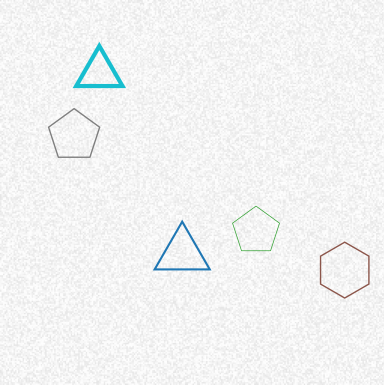[{"shape": "triangle", "thickness": 1.5, "radius": 0.41, "center": [0.473, 0.342]}, {"shape": "pentagon", "thickness": 0.5, "radius": 0.32, "center": [0.665, 0.401]}, {"shape": "hexagon", "thickness": 1, "radius": 0.36, "center": [0.895, 0.298]}, {"shape": "pentagon", "thickness": 1, "radius": 0.35, "center": [0.193, 0.648]}, {"shape": "triangle", "thickness": 3, "radius": 0.35, "center": [0.258, 0.811]}]